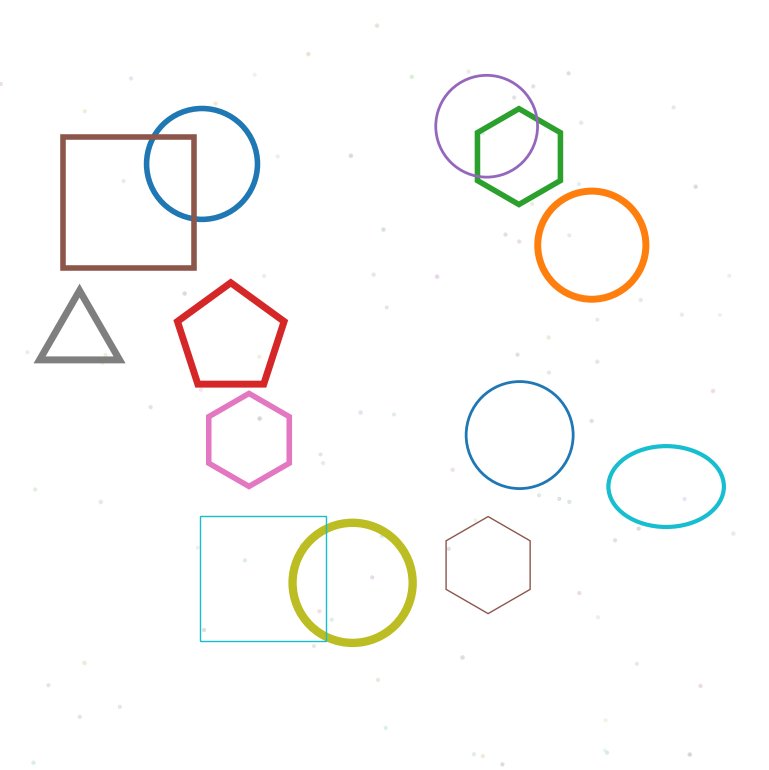[{"shape": "circle", "thickness": 2, "radius": 0.36, "center": [0.262, 0.787]}, {"shape": "circle", "thickness": 1, "radius": 0.35, "center": [0.675, 0.435]}, {"shape": "circle", "thickness": 2.5, "radius": 0.35, "center": [0.769, 0.682]}, {"shape": "hexagon", "thickness": 2, "radius": 0.31, "center": [0.674, 0.797]}, {"shape": "pentagon", "thickness": 2.5, "radius": 0.36, "center": [0.3, 0.56]}, {"shape": "circle", "thickness": 1, "radius": 0.33, "center": [0.632, 0.836]}, {"shape": "square", "thickness": 2, "radius": 0.43, "center": [0.167, 0.737]}, {"shape": "hexagon", "thickness": 0.5, "radius": 0.32, "center": [0.634, 0.266]}, {"shape": "hexagon", "thickness": 2, "radius": 0.3, "center": [0.323, 0.429]}, {"shape": "triangle", "thickness": 2.5, "radius": 0.3, "center": [0.103, 0.563]}, {"shape": "circle", "thickness": 3, "radius": 0.39, "center": [0.458, 0.243]}, {"shape": "square", "thickness": 0.5, "radius": 0.41, "center": [0.341, 0.249]}, {"shape": "oval", "thickness": 1.5, "radius": 0.37, "center": [0.865, 0.368]}]